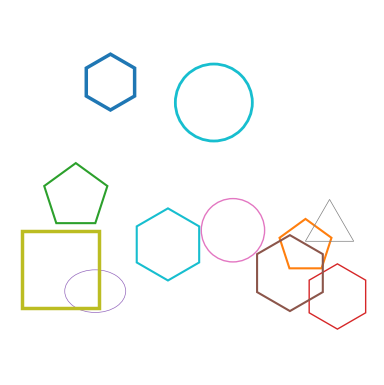[{"shape": "hexagon", "thickness": 2.5, "radius": 0.36, "center": [0.287, 0.787]}, {"shape": "pentagon", "thickness": 1.5, "radius": 0.35, "center": [0.794, 0.36]}, {"shape": "pentagon", "thickness": 1.5, "radius": 0.43, "center": [0.197, 0.49]}, {"shape": "hexagon", "thickness": 1, "radius": 0.42, "center": [0.876, 0.23]}, {"shape": "oval", "thickness": 0.5, "radius": 0.4, "center": [0.247, 0.244]}, {"shape": "hexagon", "thickness": 1.5, "radius": 0.49, "center": [0.753, 0.291]}, {"shape": "circle", "thickness": 1, "radius": 0.41, "center": [0.605, 0.402]}, {"shape": "triangle", "thickness": 0.5, "radius": 0.36, "center": [0.856, 0.41]}, {"shape": "square", "thickness": 2.5, "radius": 0.5, "center": [0.157, 0.299]}, {"shape": "circle", "thickness": 2, "radius": 0.5, "center": [0.555, 0.734]}, {"shape": "hexagon", "thickness": 1.5, "radius": 0.47, "center": [0.436, 0.365]}]